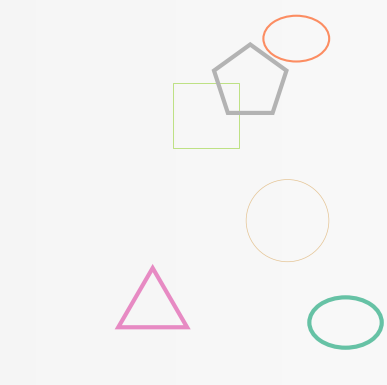[{"shape": "oval", "thickness": 3, "radius": 0.47, "center": [0.892, 0.162]}, {"shape": "oval", "thickness": 1.5, "radius": 0.42, "center": [0.765, 0.9]}, {"shape": "triangle", "thickness": 3, "radius": 0.51, "center": [0.394, 0.201]}, {"shape": "square", "thickness": 0.5, "radius": 0.42, "center": [0.531, 0.701]}, {"shape": "circle", "thickness": 0.5, "radius": 0.53, "center": [0.742, 0.427]}, {"shape": "pentagon", "thickness": 3, "radius": 0.49, "center": [0.646, 0.786]}]